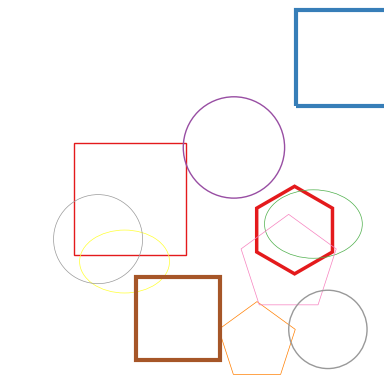[{"shape": "hexagon", "thickness": 2.5, "radius": 0.57, "center": [0.765, 0.402]}, {"shape": "square", "thickness": 1, "radius": 0.73, "center": [0.337, 0.483]}, {"shape": "square", "thickness": 3, "radius": 0.63, "center": [0.895, 0.849]}, {"shape": "oval", "thickness": 0.5, "radius": 0.63, "center": [0.814, 0.418]}, {"shape": "circle", "thickness": 1, "radius": 0.66, "center": [0.608, 0.617]}, {"shape": "pentagon", "thickness": 0.5, "radius": 0.52, "center": [0.668, 0.112]}, {"shape": "oval", "thickness": 0.5, "radius": 0.58, "center": [0.324, 0.321]}, {"shape": "square", "thickness": 3, "radius": 0.54, "center": [0.462, 0.173]}, {"shape": "pentagon", "thickness": 0.5, "radius": 0.65, "center": [0.75, 0.313]}, {"shape": "circle", "thickness": 1, "radius": 0.51, "center": [0.852, 0.144]}, {"shape": "circle", "thickness": 0.5, "radius": 0.58, "center": [0.255, 0.379]}]